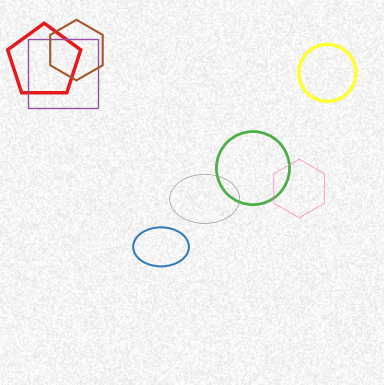[{"shape": "pentagon", "thickness": 2.5, "radius": 0.5, "center": [0.115, 0.84]}, {"shape": "oval", "thickness": 1.5, "radius": 0.36, "center": [0.418, 0.359]}, {"shape": "circle", "thickness": 2, "radius": 0.47, "center": [0.657, 0.563]}, {"shape": "square", "thickness": 1, "radius": 0.45, "center": [0.165, 0.809]}, {"shape": "circle", "thickness": 2.5, "radius": 0.37, "center": [0.85, 0.811]}, {"shape": "hexagon", "thickness": 1.5, "radius": 0.39, "center": [0.199, 0.87]}, {"shape": "hexagon", "thickness": 0.5, "radius": 0.38, "center": [0.777, 0.51]}, {"shape": "oval", "thickness": 0.5, "radius": 0.45, "center": [0.532, 0.483]}]